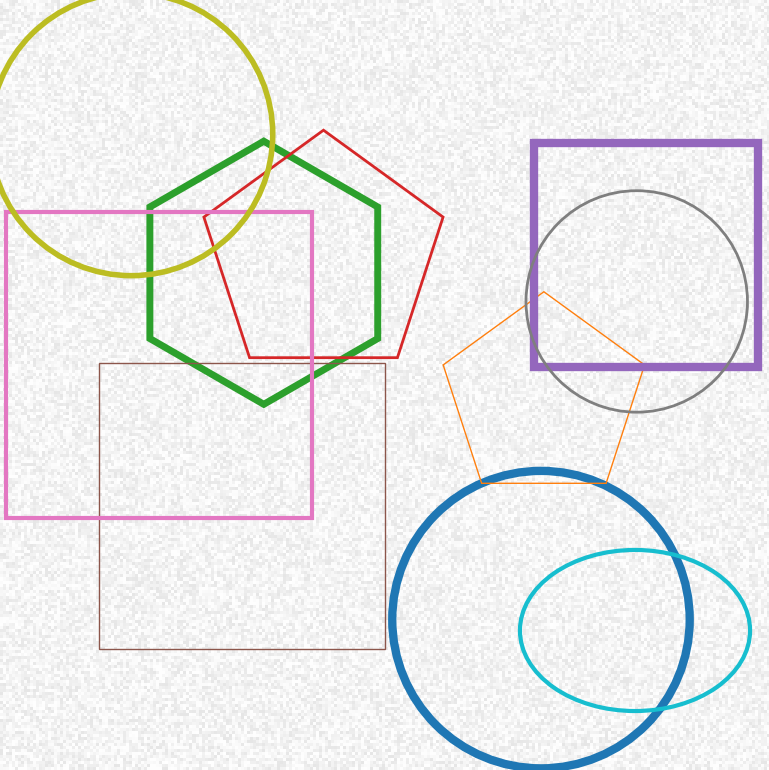[{"shape": "circle", "thickness": 3, "radius": 0.97, "center": [0.703, 0.195]}, {"shape": "pentagon", "thickness": 0.5, "radius": 0.69, "center": [0.706, 0.484]}, {"shape": "hexagon", "thickness": 2.5, "radius": 0.85, "center": [0.343, 0.646]}, {"shape": "pentagon", "thickness": 1, "radius": 0.82, "center": [0.42, 0.668]}, {"shape": "square", "thickness": 3, "radius": 0.73, "center": [0.839, 0.669]}, {"shape": "square", "thickness": 0.5, "radius": 0.93, "center": [0.314, 0.343]}, {"shape": "square", "thickness": 1.5, "radius": 1.0, "center": [0.207, 0.526]}, {"shape": "circle", "thickness": 1, "radius": 0.72, "center": [0.827, 0.609]}, {"shape": "circle", "thickness": 2, "radius": 0.92, "center": [0.171, 0.826]}, {"shape": "oval", "thickness": 1.5, "radius": 0.75, "center": [0.825, 0.181]}]